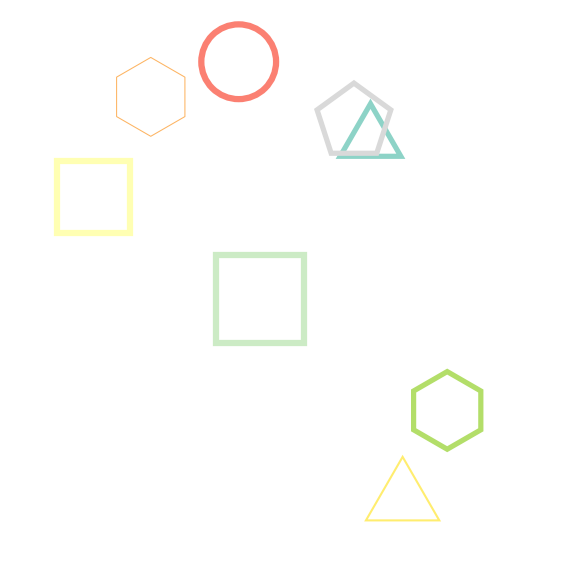[{"shape": "triangle", "thickness": 2.5, "radius": 0.3, "center": [0.642, 0.759]}, {"shape": "square", "thickness": 3, "radius": 0.31, "center": [0.162, 0.657]}, {"shape": "circle", "thickness": 3, "radius": 0.32, "center": [0.413, 0.892]}, {"shape": "hexagon", "thickness": 0.5, "radius": 0.34, "center": [0.261, 0.831]}, {"shape": "hexagon", "thickness": 2.5, "radius": 0.34, "center": [0.774, 0.288]}, {"shape": "pentagon", "thickness": 2.5, "radius": 0.34, "center": [0.613, 0.788]}, {"shape": "square", "thickness": 3, "radius": 0.38, "center": [0.451, 0.481]}, {"shape": "triangle", "thickness": 1, "radius": 0.37, "center": [0.697, 0.135]}]